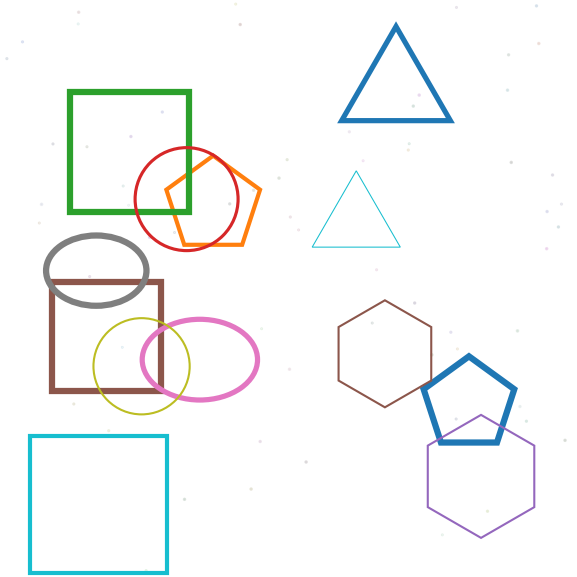[{"shape": "pentagon", "thickness": 3, "radius": 0.41, "center": [0.812, 0.3]}, {"shape": "triangle", "thickness": 2.5, "radius": 0.54, "center": [0.686, 0.845]}, {"shape": "pentagon", "thickness": 2, "radius": 0.43, "center": [0.369, 0.644]}, {"shape": "square", "thickness": 3, "radius": 0.52, "center": [0.224, 0.737]}, {"shape": "circle", "thickness": 1.5, "radius": 0.45, "center": [0.323, 0.654]}, {"shape": "hexagon", "thickness": 1, "radius": 0.53, "center": [0.833, 0.174]}, {"shape": "hexagon", "thickness": 1, "radius": 0.46, "center": [0.667, 0.386]}, {"shape": "square", "thickness": 3, "radius": 0.47, "center": [0.185, 0.416]}, {"shape": "oval", "thickness": 2.5, "radius": 0.5, "center": [0.346, 0.376]}, {"shape": "oval", "thickness": 3, "radius": 0.43, "center": [0.167, 0.531]}, {"shape": "circle", "thickness": 1, "radius": 0.42, "center": [0.245, 0.365]}, {"shape": "triangle", "thickness": 0.5, "radius": 0.44, "center": [0.617, 0.615]}, {"shape": "square", "thickness": 2, "radius": 0.59, "center": [0.171, 0.126]}]